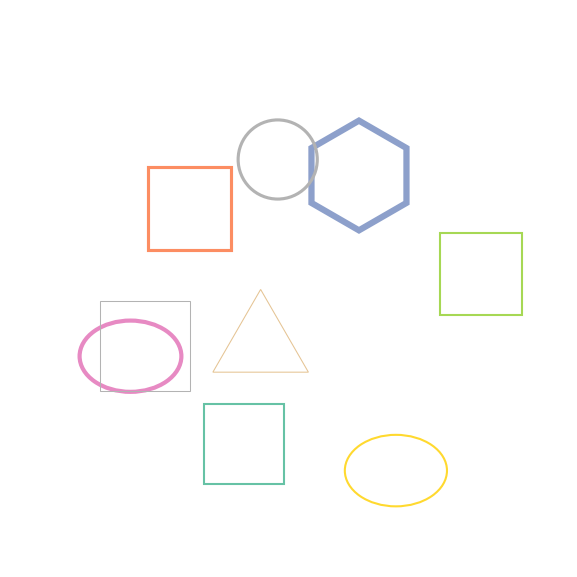[{"shape": "square", "thickness": 1, "radius": 0.35, "center": [0.423, 0.231]}, {"shape": "square", "thickness": 1.5, "radius": 0.36, "center": [0.329, 0.638]}, {"shape": "hexagon", "thickness": 3, "radius": 0.47, "center": [0.622, 0.695]}, {"shape": "oval", "thickness": 2, "radius": 0.44, "center": [0.226, 0.382]}, {"shape": "square", "thickness": 1, "radius": 0.36, "center": [0.833, 0.525]}, {"shape": "oval", "thickness": 1, "radius": 0.44, "center": [0.686, 0.184]}, {"shape": "triangle", "thickness": 0.5, "radius": 0.48, "center": [0.451, 0.402]}, {"shape": "circle", "thickness": 1.5, "radius": 0.34, "center": [0.481, 0.723]}, {"shape": "square", "thickness": 0.5, "radius": 0.39, "center": [0.251, 0.4]}]